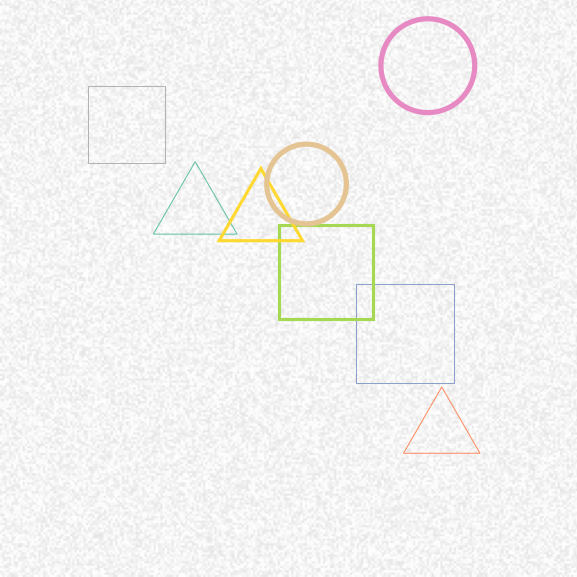[{"shape": "triangle", "thickness": 0.5, "radius": 0.42, "center": [0.338, 0.636]}, {"shape": "triangle", "thickness": 0.5, "radius": 0.38, "center": [0.765, 0.253]}, {"shape": "square", "thickness": 0.5, "radius": 0.43, "center": [0.701, 0.421]}, {"shape": "circle", "thickness": 2.5, "radius": 0.41, "center": [0.741, 0.885]}, {"shape": "square", "thickness": 1.5, "radius": 0.41, "center": [0.565, 0.529]}, {"shape": "triangle", "thickness": 1.5, "radius": 0.42, "center": [0.452, 0.624]}, {"shape": "circle", "thickness": 2.5, "radius": 0.34, "center": [0.531, 0.681]}, {"shape": "square", "thickness": 0.5, "radius": 0.33, "center": [0.219, 0.784]}]